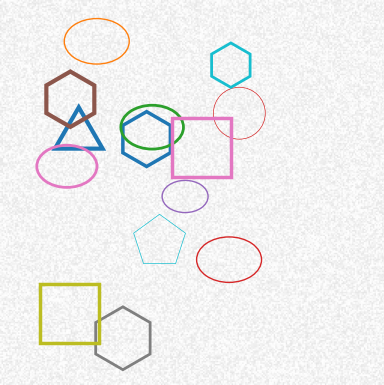[{"shape": "triangle", "thickness": 3, "radius": 0.36, "center": [0.205, 0.65]}, {"shape": "hexagon", "thickness": 2.5, "radius": 0.36, "center": [0.381, 0.639]}, {"shape": "oval", "thickness": 1, "radius": 0.42, "center": [0.251, 0.893]}, {"shape": "oval", "thickness": 2, "radius": 0.41, "center": [0.395, 0.67]}, {"shape": "oval", "thickness": 1, "radius": 0.42, "center": [0.595, 0.326]}, {"shape": "circle", "thickness": 0.5, "radius": 0.34, "center": [0.622, 0.706]}, {"shape": "oval", "thickness": 1, "radius": 0.3, "center": [0.481, 0.49]}, {"shape": "hexagon", "thickness": 3, "radius": 0.36, "center": [0.183, 0.742]}, {"shape": "oval", "thickness": 2, "radius": 0.39, "center": [0.174, 0.568]}, {"shape": "square", "thickness": 2.5, "radius": 0.38, "center": [0.524, 0.617]}, {"shape": "hexagon", "thickness": 2, "radius": 0.41, "center": [0.319, 0.121]}, {"shape": "square", "thickness": 2.5, "radius": 0.38, "center": [0.18, 0.186]}, {"shape": "pentagon", "thickness": 0.5, "radius": 0.35, "center": [0.414, 0.373]}, {"shape": "hexagon", "thickness": 2, "radius": 0.29, "center": [0.6, 0.831]}]